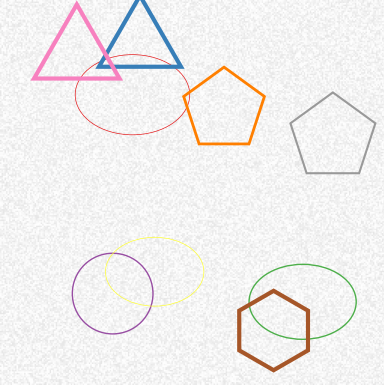[{"shape": "oval", "thickness": 0.5, "radius": 0.74, "center": [0.344, 0.754]}, {"shape": "triangle", "thickness": 3, "radius": 0.62, "center": [0.364, 0.888]}, {"shape": "oval", "thickness": 1, "radius": 0.7, "center": [0.786, 0.216]}, {"shape": "circle", "thickness": 1, "radius": 0.52, "center": [0.293, 0.237]}, {"shape": "pentagon", "thickness": 2, "radius": 0.55, "center": [0.582, 0.715]}, {"shape": "oval", "thickness": 0.5, "radius": 0.64, "center": [0.402, 0.294]}, {"shape": "hexagon", "thickness": 3, "radius": 0.52, "center": [0.711, 0.142]}, {"shape": "triangle", "thickness": 3, "radius": 0.64, "center": [0.199, 0.86]}, {"shape": "pentagon", "thickness": 1.5, "radius": 0.58, "center": [0.865, 0.644]}]